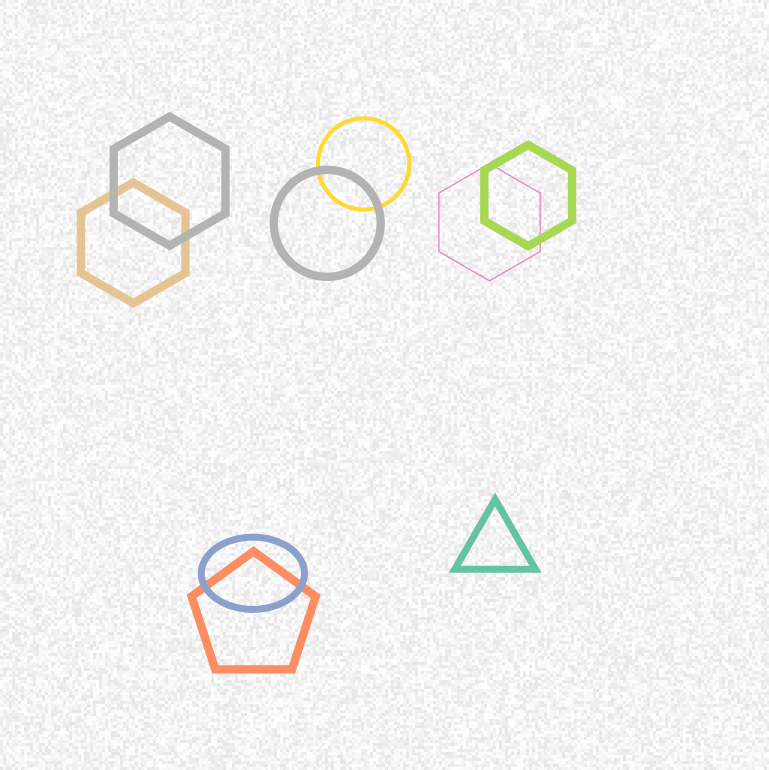[{"shape": "triangle", "thickness": 2.5, "radius": 0.3, "center": [0.643, 0.291]}, {"shape": "pentagon", "thickness": 3, "radius": 0.42, "center": [0.329, 0.199]}, {"shape": "oval", "thickness": 2.5, "radius": 0.34, "center": [0.328, 0.255]}, {"shape": "hexagon", "thickness": 0.5, "radius": 0.38, "center": [0.636, 0.711]}, {"shape": "hexagon", "thickness": 3, "radius": 0.33, "center": [0.686, 0.746]}, {"shape": "circle", "thickness": 1.5, "radius": 0.3, "center": [0.472, 0.787]}, {"shape": "hexagon", "thickness": 3, "radius": 0.39, "center": [0.173, 0.685]}, {"shape": "circle", "thickness": 3, "radius": 0.35, "center": [0.425, 0.71]}, {"shape": "hexagon", "thickness": 3, "radius": 0.42, "center": [0.22, 0.765]}]